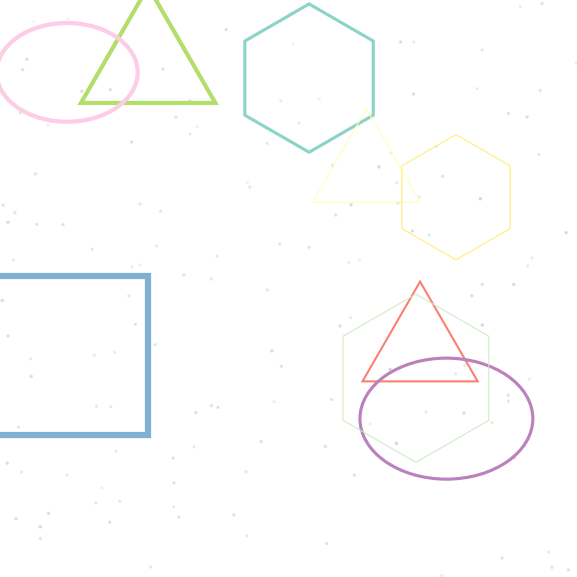[{"shape": "hexagon", "thickness": 1.5, "radius": 0.64, "center": [0.535, 0.864]}, {"shape": "triangle", "thickness": 0.5, "radius": 0.54, "center": [0.634, 0.703]}, {"shape": "triangle", "thickness": 1, "radius": 0.58, "center": [0.727, 0.396]}, {"shape": "square", "thickness": 3, "radius": 0.69, "center": [0.12, 0.383]}, {"shape": "triangle", "thickness": 2, "radius": 0.67, "center": [0.257, 0.888]}, {"shape": "oval", "thickness": 2, "radius": 0.61, "center": [0.116, 0.874]}, {"shape": "oval", "thickness": 1.5, "radius": 0.75, "center": [0.773, 0.274]}, {"shape": "hexagon", "thickness": 0.5, "radius": 0.73, "center": [0.72, 0.344]}, {"shape": "hexagon", "thickness": 0.5, "radius": 0.54, "center": [0.79, 0.658]}]